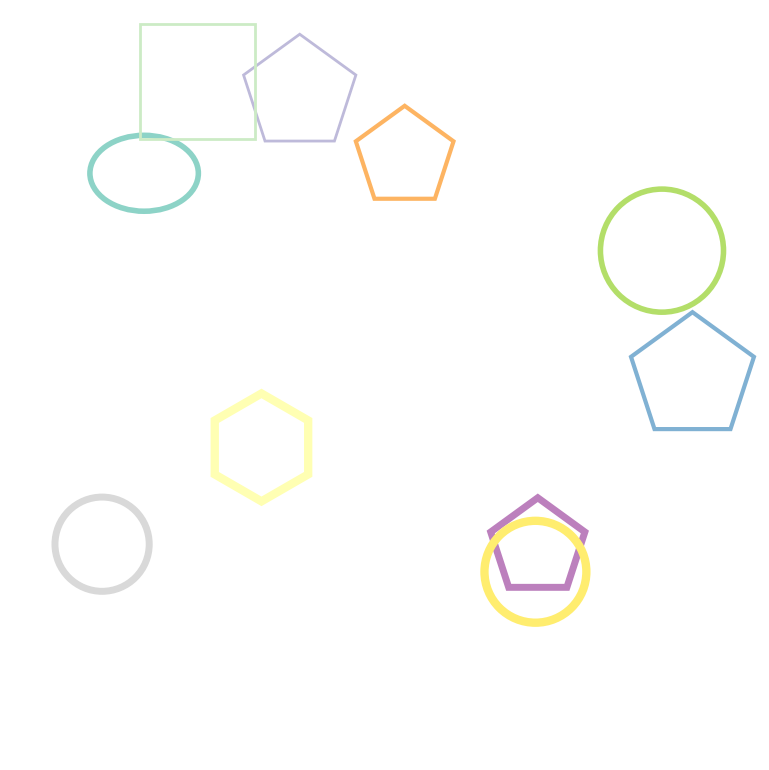[{"shape": "oval", "thickness": 2, "radius": 0.35, "center": [0.187, 0.775]}, {"shape": "hexagon", "thickness": 3, "radius": 0.35, "center": [0.34, 0.419]}, {"shape": "pentagon", "thickness": 1, "radius": 0.38, "center": [0.389, 0.879]}, {"shape": "pentagon", "thickness": 1.5, "radius": 0.42, "center": [0.899, 0.511]}, {"shape": "pentagon", "thickness": 1.5, "radius": 0.33, "center": [0.526, 0.796]}, {"shape": "circle", "thickness": 2, "radius": 0.4, "center": [0.86, 0.675]}, {"shape": "circle", "thickness": 2.5, "radius": 0.31, "center": [0.133, 0.293]}, {"shape": "pentagon", "thickness": 2.5, "radius": 0.32, "center": [0.698, 0.289]}, {"shape": "square", "thickness": 1, "radius": 0.37, "center": [0.257, 0.894]}, {"shape": "circle", "thickness": 3, "radius": 0.33, "center": [0.695, 0.257]}]